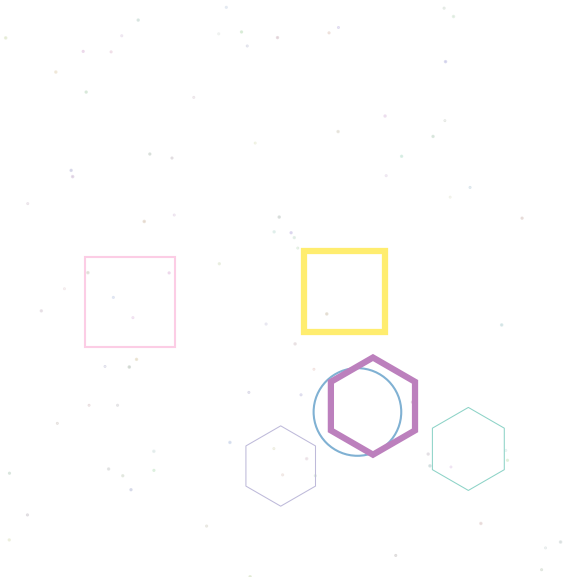[{"shape": "hexagon", "thickness": 0.5, "radius": 0.36, "center": [0.811, 0.222]}, {"shape": "hexagon", "thickness": 0.5, "radius": 0.35, "center": [0.486, 0.192]}, {"shape": "circle", "thickness": 1, "radius": 0.38, "center": [0.619, 0.286]}, {"shape": "square", "thickness": 1, "radius": 0.39, "center": [0.225, 0.477]}, {"shape": "hexagon", "thickness": 3, "radius": 0.42, "center": [0.646, 0.296]}, {"shape": "square", "thickness": 3, "radius": 0.35, "center": [0.597, 0.494]}]